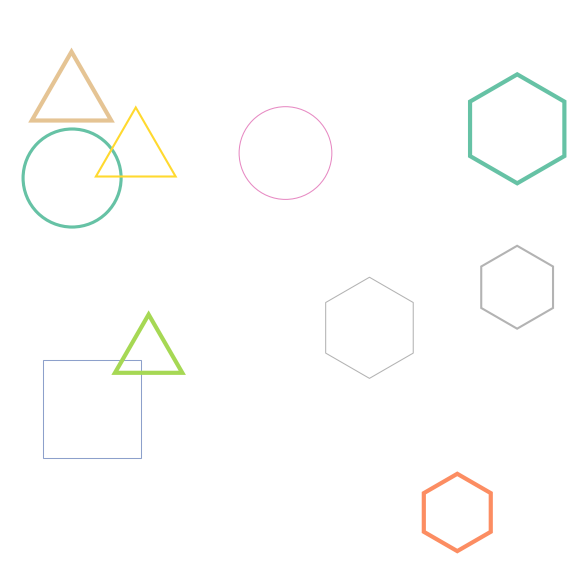[{"shape": "circle", "thickness": 1.5, "radius": 0.42, "center": [0.125, 0.691]}, {"shape": "hexagon", "thickness": 2, "radius": 0.47, "center": [0.896, 0.776]}, {"shape": "hexagon", "thickness": 2, "radius": 0.33, "center": [0.792, 0.112]}, {"shape": "square", "thickness": 0.5, "radius": 0.43, "center": [0.159, 0.291]}, {"shape": "circle", "thickness": 0.5, "radius": 0.4, "center": [0.494, 0.734]}, {"shape": "triangle", "thickness": 2, "radius": 0.34, "center": [0.257, 0.387]}, {"shape": "triangle", "thickness": 1, "radius": 0.4, "center": [0.235, 0.733]}, {"shape": "triangle", "thickness": 2, "radius": 0.4, "center": [0.124, 0.83]}, {"shape": "hexagon", "thickness": 1, "radius": 0.36, "center": [0.895, 0.502]}, {"shape": "hexagon", "thickness": 0.5, "radius": 0.44, "center": [0.64, 0.431]}]